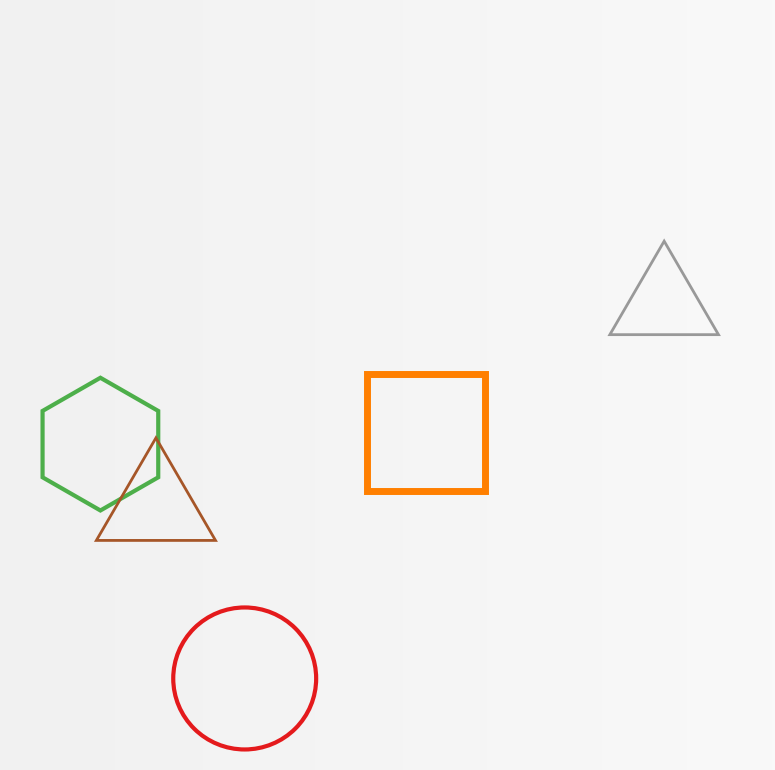[{"shape": "circle", "thickness": 1.5, "radius": 0.46, "center": [0.316, 0.119]}, {"shape": "hexagon", "thickness": 1.5, "radius": 0.43, "center": [0.13, 0.423]}, {"shape": "square", "thickness": 2.5, "radius": 0.38, "center": [0.55, 0.439]}, {"shape": "triangle", "thickness": 1, "radius": 0.44, "center": [0.201, 0.343]}, {"shape": "triangle", "thickness": 1, "radius": 0.4, "center": [0.857, 0.606]}]